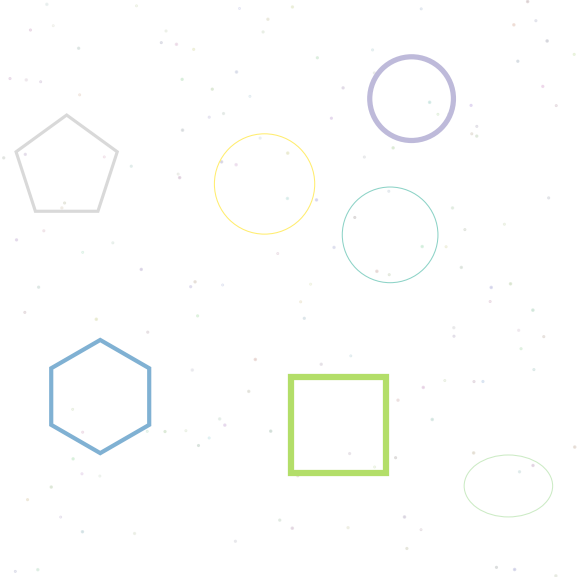[{"shape": "circle", "thickness": 0.5, "radius": 0.41, "center": [0.676, 0.592]}, {"shape": "circle", "thickness": 2.5, "radius": 0.36, "center": [0.713, 0.828]}, {"shape": "hexagon", "thickness": 2, "radius": 0.49, "center": [0.174, 0.312]}, {"shape": "square", "thickness": 3, "radius": 0.41, "center": [0.586, 0.263]}, {"shape": "pentagon", "thickness": 1.5, "radius": 0.46, "center": [0.115, 0.708]}, {"shape": "oval", "thickness": 0.5, "radius": 0.38, "center": [0.88, 0.158]}, {"shape": "circle", "thickness": 0.5, "radius": 0.43, "center": [0.458, 0.681]}]